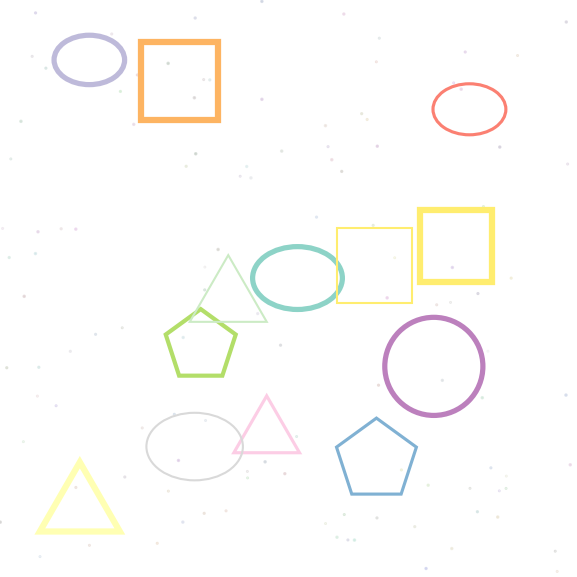[{"shape": "oval", "thickness": 2.5, "radius": 0.39, "center": [0.515, 0.518]}, {"shape": "triangle", "thickness": 3, "radius": 0.4, "center": [0.138, 0.119]}, {"shape": "oval", "thickness": 2.5, "radius": 0.31, "center": [0.155, 0.895]}, {"shape": "oval", "thickness": 1.5, "radius": 0.32, "center": [0.813, 0.81]}, {"shape": "pentagon", "thickness": 1.5, "radius": 0.36, "center": [0.652, 0.202]}, {"shape": "square", "thickness": 3, "radius": 0.34, "center": [0.311, 0.859]}, {"shape": "pentagon", "thickness": 2, "radius": 0.32, "center": [0.348, 0.4]}, {"shape": "triangle", "thickness": 1.5, "radius": 0.33, "center": [0.462, 0.248]}, {"shape": "oval", "thickness": 1, "radius": 0.42, "center": [0.337, 0.226]}, {"shape": "circle", "thickness": 2.5, "radius": 0.42, "center": [0.751, 0.365]}, {"shape": "triangle", "thickness": 1, "radius": 0.39, "center": [0.395, 0.48]}, {"shape": "square", "thickness": 3, "radius": 0.31, "center": [0.79, 0.573]}, {"shape": "square", "thickness": 1, "radius": 0.32, "center": [0.649, 0.54]}]